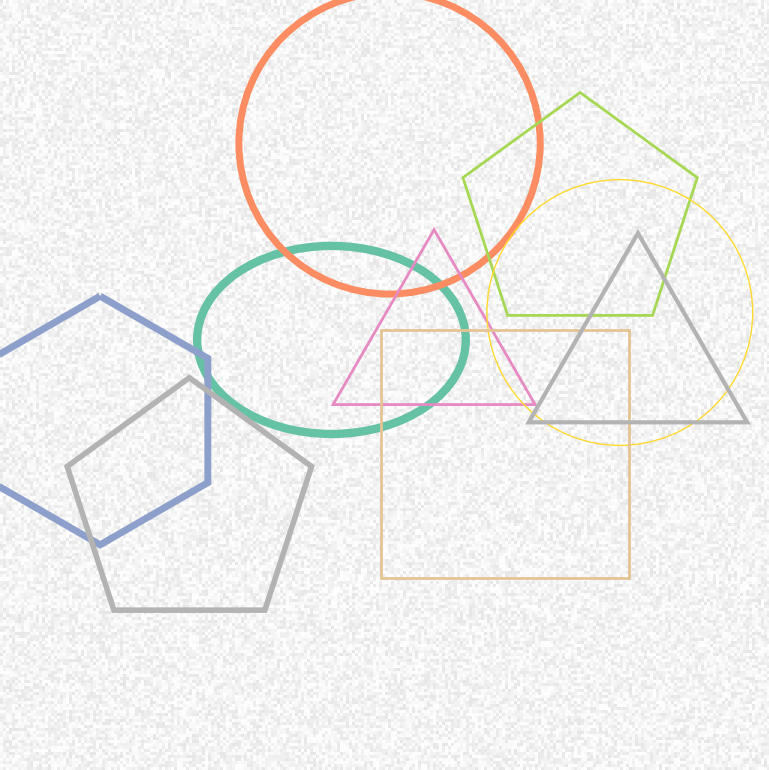[{"shape": "oval", "thickness": 3, "radius": 0.87, "center": [0.43, 0.559]}, {"shape": "circle", "thickness": 2.5, "radius": 0.98, "center": [0.506, 0.814]}, {"shape": "hexagon", "thickness": 2.5, "radius": 0.81, "center": [0.13, 0.454]}, {"shape": "triangle", "thickness": 1, "radius": 0.76, "center": [0.564, 0.55]}, {"shape": "pentagon", "thickness": 1, "radius": 0.8, "center": [0.753, 0.72]}, {"shape": "circle", "thickness": 0.5, "radius": 0.86, "center": [0.805, 0.594]}, {"shape": "square", "thickness": 1, "radius": 0.8, "center": [0.656, 0.41]}, {"shape": "pentagon", "thickness": 2, "radius": 0.83, "center": [0.246, 0.343]}, {"shape": "triangle", "thickness": 1.5, "radius": 0.82, "center": [0.828, 0.533]}]